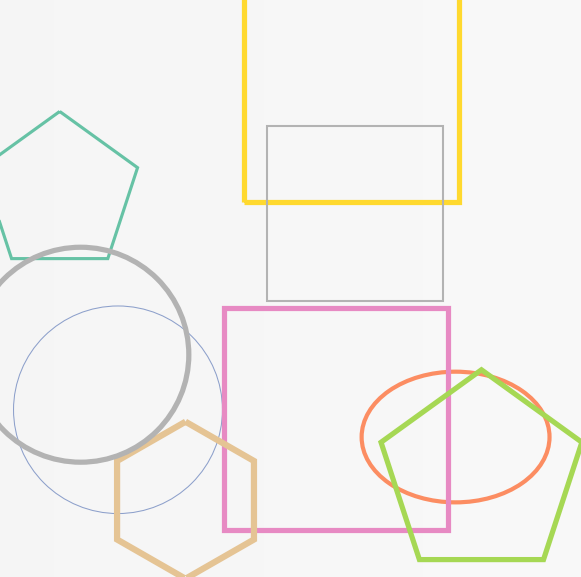[{"shape": "pentagon", "thickness": 1.5, "radius": 0.7, "center": [0.103, 0.665]}, {"shape": "oval", "thickness": 2, "radius": 0.81, "center": [0.784, 0.242]}, {"shape": "circle", "thickness": 0.5, "radius": 0.9, "center": [0.203, 0.29]}, {"shape": "square", "thickness": 2.5, "radius": 0.96, "center": [0.578, 0.273]}, {"shape": "pentagon", "thickness": 2.5, "radius": 0.91, "center": [0.828, 0.177]}, {"shape": "square", "thickness": 2.5, "radius": 0.92, "center": [0.605, 0.833]}, {"shape": "hexagon", "thickness": 3, "radius": 0.68, "center": [0.319, 0.133]}, {"shape": "circle", "thickness": 2.5, "radius": 0.93, "center": [0.139, 0.385]}, {"shape": "square", "thickness": 1, "radius": 0.76, "center": [0.61, 0.629]}]